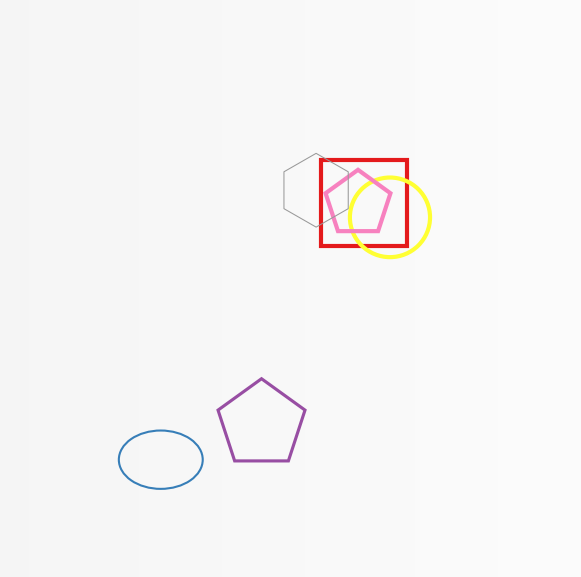[{"shape": "square", "thickness": 2, "radius": 0.37, "center": [0.626, 0.648]}, {"shape": "oval", "thickness": 1, "radius": 0.36, "center": [0.277, 0.203]}, {"shape": "pentagon", "thickness": 1.5, "radius": 0.39, "center": [0.45, 0.265]}, {"shape": "circle", "thickness": 2, "radius": 0.34, "center": [0.671, 0.623]}, {"shape": "pentagon", "thickness": 2, "radius": 0.29, "center": [0.616, 0.646]}, {"shape": "hexagon", "thickness": 0.5, "radius": 0.32, "center": [0.544, 0.67]}]